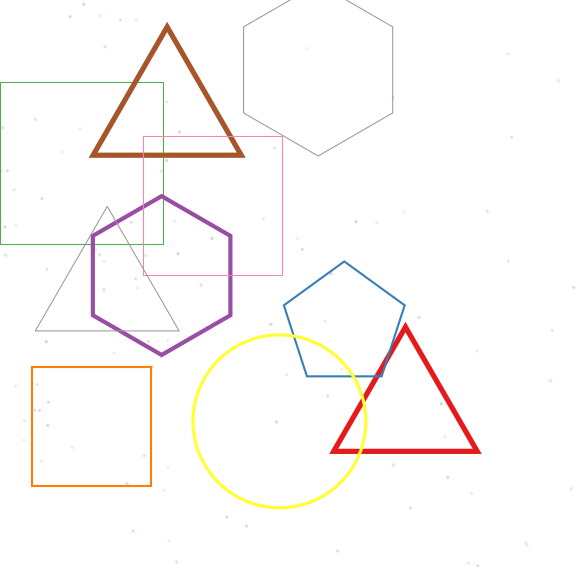[{"shape": "triangle", "thickness": 2.5, "radius": 0.72, "center": [0.702, 0.289]}, {"shape": "pentagon", "thickness": 1, "radius": 0.55, "center": [0.596, 0.436]}, {"shape": "square", "thickness": 0.5, "radius": 0.7, "center": [0.141, 0.717]}, {"shape": "hexagon", "thickness": 2, "radius": 0.69, "center": [0.28, 0.522]}, {"shape": "square", "thickness": 1, "radius": 0.52, "center": [0.158, 0.261]}, {"shape": "circle", "thickness": 1.5, "radius": 0.75, "center": [0.484, 0.27]}, {"shape": "triangle", "thickness": 2.5, "radius": 0.74, "center": [0.289, 0.804]}, {"shape": "square", "thickness": 0.5, "radius": 0.6, "center": [0.368, 0.643]}, {"shape": "hexagon", "thickness": 0.5, "radius": 0.75, "center": [0.551, 0.878]}, {"shape": "triangle", "thickness": 0.5, "radius": 0.72, "center": [0.186, 0.498]}]